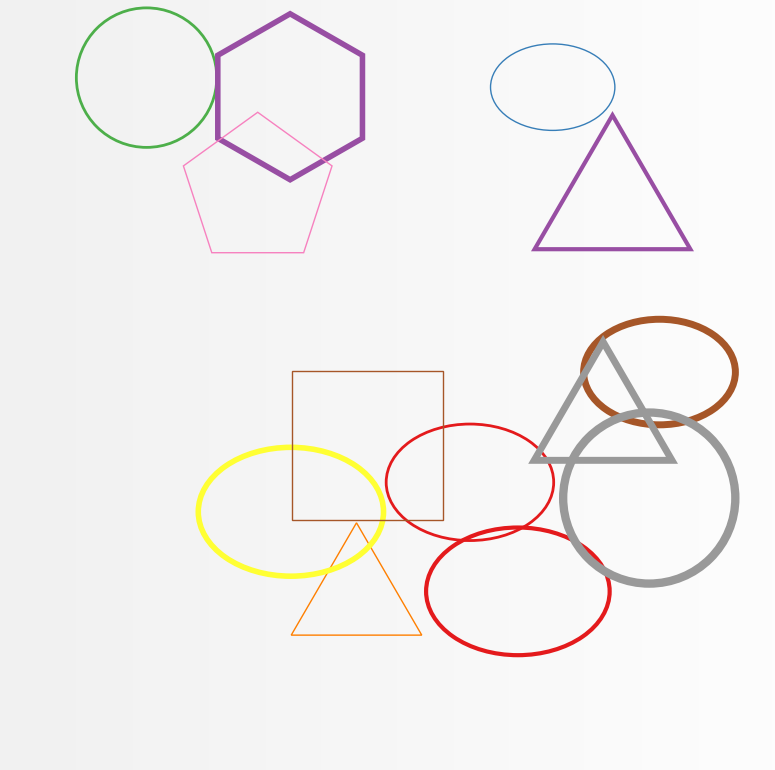[{"shape": "oval", "thickness": 1, "radius": 0.54, "center": [0.606, 0.374]}, {"shape": "oval", "thickness": 1.5, "radius": 0.59, "center": [0.668, 0.232]}, {"shape": "oval", "thickness": 0.5, "radius": 0.4, "center": [0.713, 0.887]}, {"shape": "circle", "thickness": 1, "radius": 0.45, "center": [0.189, 0.899]}, {"shape": "hexagon", "thickness": 2, "radius": 0.54, "center": [0.374, 0.874]}, {"shape": "triangle", "thickness": 1.5, "radius": 0.58, "center": [0.79, 0.734]}, {"shape": "triangle", "thickness": 0.5, "radius": 0.49, "center": [0.46, 0.224]}, {"shape": "oval", "thickness": 2, "radius": 0.6, "center": [0.375, 0.335]}, {"shape": "square", "thickness": 0.5, "radius": 0.48, "center": [0.474, 0.421]}, {"shape": "oval", "thickness": 2.5, "radius": 0.49, "center": [0.851, 0.517]}, {"shape": "pentagon", "thickness": 0.5, "radius": 0.5, "center": [0.333, 0.753]}, {"shape": "circle", "thickness": 3, "radius": 0.56, "center": [0.838, 0.353]}, {"shape": "triangle", "thickness": 2.5, "radius": 0.51, "center": [0.778, 0.453]}]